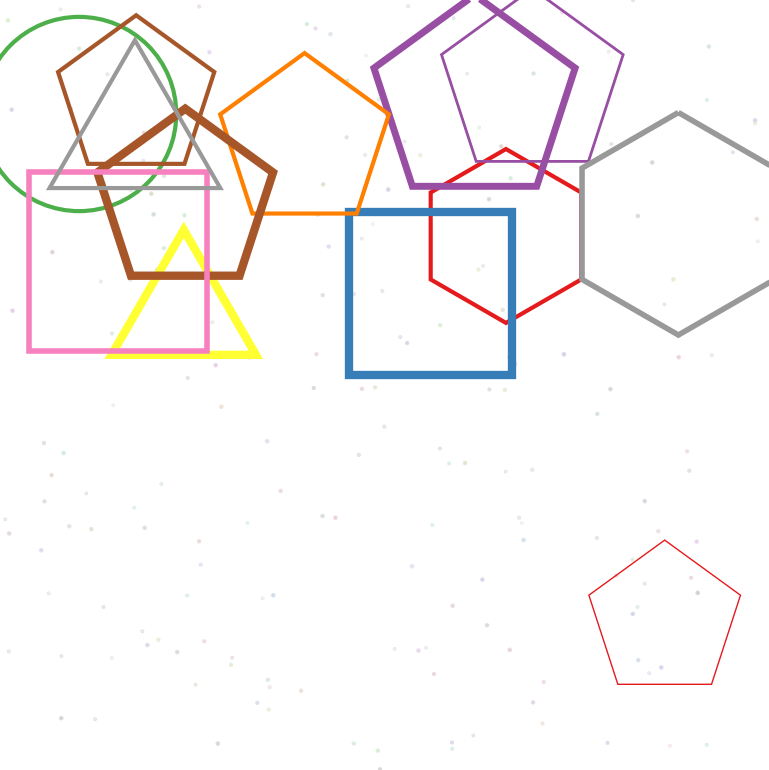[{"shape": "pentagon", "thickness": 0.5, "radius": 0.52, "center": [0.863, 0.195]}, {"shape": "hexagon", "thickness": 1.5, "radius": 0.56, "center": [0.657, 0.694]}, {"shape": "square", "thickness": 3, "radius": 0.53, "center": [0.559, 0.619]}, {"shape": "circle", "thickness": 1.5, "radius": 0.63, "center": [0.103, 0.852]}, {"shape": "pentagon", "thickness": 1, "radius": 0.62, "center": [0.691, 0.891]}, {"shape": "pentagon", "thickness": 2.5, "radius": 0.69, "center": [0.616, 0.869]}, {"shape": "pentagon", "thickness": 1.5, "radius": 0.58, "center": [0.396, 0.816]}, {"shape": "triangle", "thickness": 3, "radius": 0.54, "center": [0.239, 0.593]}, {"shape": "pentagon", "thickness": 3, "radius": 0.6, "center": [0.241, 0.739]}, {"shape": "pentagon", "thickness": 1.5, "radius": 0.53, "center": [0.177, 0.874]}, {"shape": "square", "thickness": 2, "radius": 0.58, "center": [0.153, 0.66]}, {"shape": "hexagon", "thickness": 2, "radius": 0.72, "center": [0.881, 0.709]}, {"shape": "triangle", "thickness": 1.5, "radius": 0.64, "center": [0.175, 0.82]}]